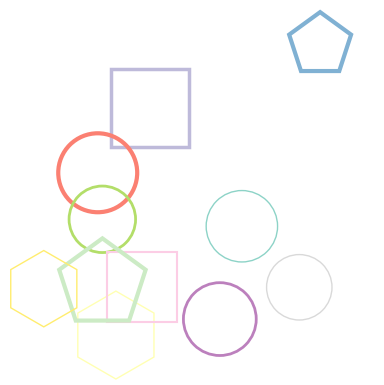[{"shape": "circle", "thickness": 1, "radius": 0.46, "center": [0.628, 0.412]}, {"shape": "hexagon", "thickness": 1, "radius": 0.57, "center": [0.301, 0.13]}, {"shape": "square", "thickness": 2.5, "radius": 0.51, "center": [0.389, 0.72]}, {"shape": "circle", "thickness": 3, "radius": 0.51, "center": [0.254, 0.551]}, {"shape": "pentagon", "thickness": 3, "radius": 0.42, "center": [0.831, 0.884]}, {"shape": "circle", "thickness": 2, "radius": 0.43, "center": [0.266, 0.43]}, {"shape": "square", "thickness": 1.5, "radius": 0.45, "center": [0.37, 0.254]}, {"shape": "circle", "thickness": 1, "radius": 0.42, "center": [0.777, 0.254]}, {"shape": "circle", "thickness": 2, "radius": 0.47, "center": [0.571, 0.171]}, {"shape": "pentagon", "thickness": 3, "radius": 0.59, "center": [0.266, 0.263]}, {"shape": "hexagon", "thickness": 1, "radius": 0.5, "center": [0.114, 0.25]}]